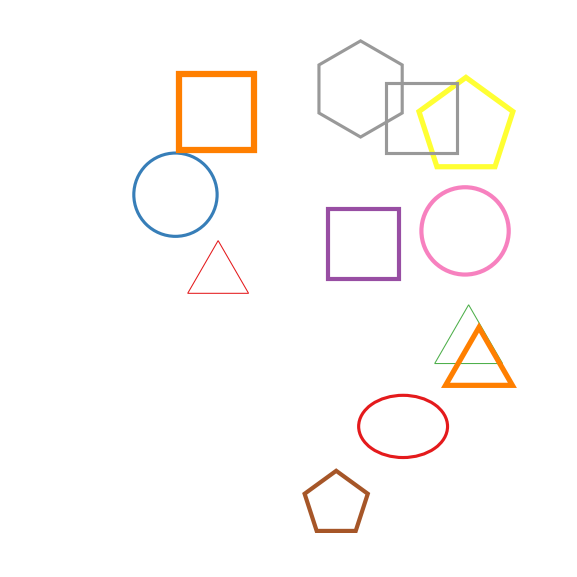[{"shape": "oval", "thickness": 1.5, "radius": 0.38, "center": [0.698, 0.261]}, {"shape": "triangle", "thickness": 0.5, "radius": 0.3, "center": [0.378, 0.522]}, {"shape": "circle", "thickness": 1.5, "radius": 0.36, "center": [0.304, 0.662]}, {"shape": "triangle", "thickness": 0.5, "radius": 0.34, "center": [0.811, 0.404]}, {"shape": "square", "thickness": 2, "radius": 0.31, "center": [0.629, 0.576]}, {"shape": "triangle", "thickness": 2.5, "radius": 0.33, "center": [0.829, 0.365]}, {"shape": "square", "thickness": 3, "radius": 0.33, "center": [0.375, 0.805]}, {"shape": "pentagon", "thickness": 2.5, "radius": 0.43, "center": [0.807, 0.78]}, {"shape": "pentagon", "thickness": 2, "radius": 0.29, "center": [0.582, 0.126]}, {"shape": "circle", "thickness": 2, "radius": 0.38, "center": [0.805, 0.599]}, {"shape": "hexagon", "thickness": 1.5, "radius": 0.42, "center": [0.624, 0.845]}, {"shape": "square", "thickness": 1.5, "radius": 0.31, "center": [0.73, 0.795]}]